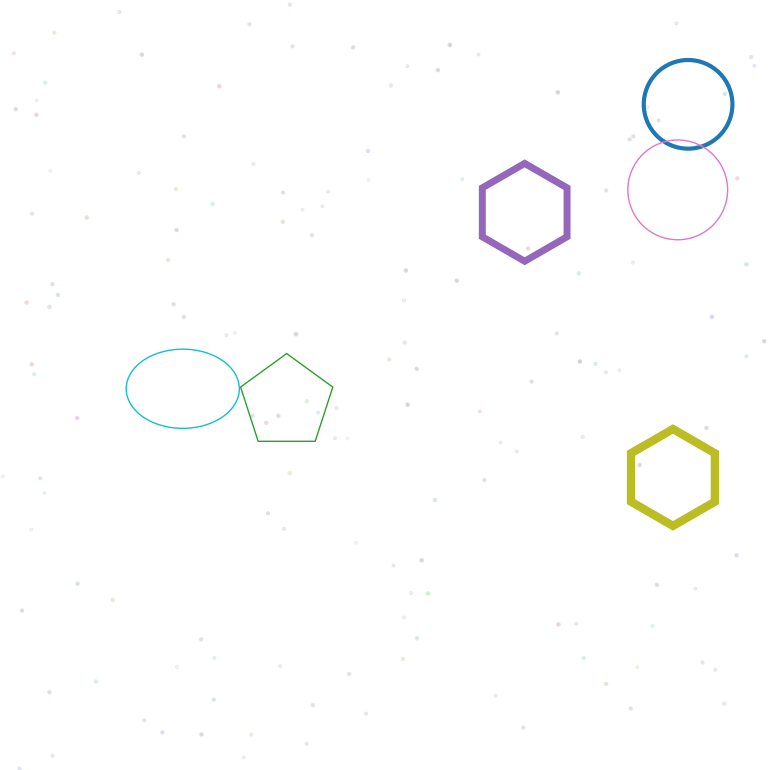[{"shape": "circle", "thickness": 1.5, "radius": 0.29, "center": [0.894, 0.864]}, {"shape": "pentagon", "thickness": 0.5, "radius": 0.31, "center": [0.372, 0.478]}, {"shape": "hexagon", "thickness": 2.5, "radius": 0.32, "center": [0.681, 0.724]}, {"shape": "circle", "thickness": 0.5, "radius": 0.32, "center": [0.88, 0.753]}, {"shape": "hexagon", "thickness": 3, "radius": 0.31, "center": [0.874, 0.38]}, {"shape": "oval", "thickness": 0.5, "radius": 0.37, "center": [0.237, 0.495]}]